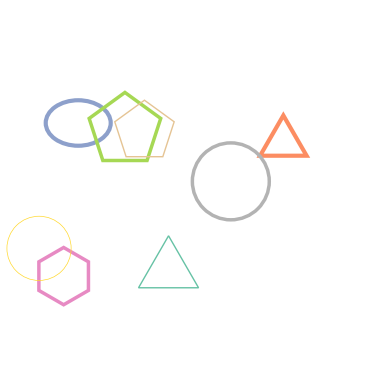[{"shape": "triangle", "thickness": 1, "radius": 0.45, "center": [0.438, 0.298]}, {"shape": "triangle", "thickness": 3, "radius": 0.35, "center": [0.736, 0.63]}, {"shape": "oval", "thickness": 3, "radius": 0.42, "center": [0.203, 0.681]}, {"shape": "hexagon", "thickness": 2.5, "radius": 0.37, "center": [0.165, 0.283]}, {"shape": "pentagon", "thickness": 2.5, "radius": 0.49, "center": [0.325, 0.662]}, {"shape": "circle", "thickness": 0.5, "radius": 0.42, "center": [0.101, 0.355]}, {"shape": "pentagon", "thickness": 1, "radius": 0.41, "center": [0.375, 0.659]}, {"shape": "circle", "thickness": 2.5, "radius": 0.5, "center": [0.6, 0.529]}]